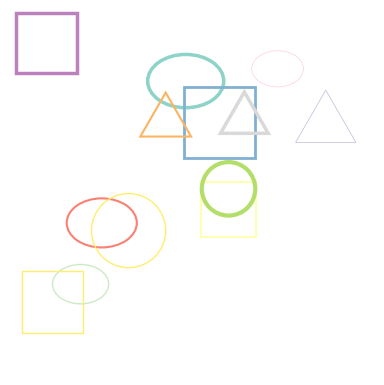[{"shape": "oval", "thickness": 2.5, "radius": 0.49, "center": [0.482, 0.789]}, {"shape": "square", "thickness": 1.5, "radius": 0.36, "center": [0.592, 0.457]}, {"shape": "triangle", "thickness": 0.5, "radius": 0.45, "center": [0.846, 0.675]}, {"shape": "oval", "thickness": 1.5, "radius": 0.46, "center": [0.264, 0.421]}, {"shape": "square", "thickness": 2, "radius": 0.46, "center": [0.57, 0.682]}, {"shape": "triangle", "thickness": 1.5, "radius": 0.38, "center": [0.43, 0.683]}, {"shape": "circle", "thickness": 3, "radius": 0.35, "center": [0.594, 0.51]}, {"shape": "oval", "thickness": 0.5, "radius": 0.34, "center": [0.721, 0.821]}, {"shape": "triangle", "thickness": 2.5, "radius": 0.36, "center": [0.635, 0.689]}, {"shape": "square", "thickness": 2.5, "radius": 0.39, "center": [0.122, 0.888]}, {"shape": "oval", "thickness": 1, "radius": 0.36, "center": [0.209, 0.262]}, {"shape": "square", "thickness": 1, "radius": 0.4, "center": [0.136, 0.216]}, {"shape": "circle", "thickness": 1, "radius": 0.48, "center": [0.334, 0.401]}]